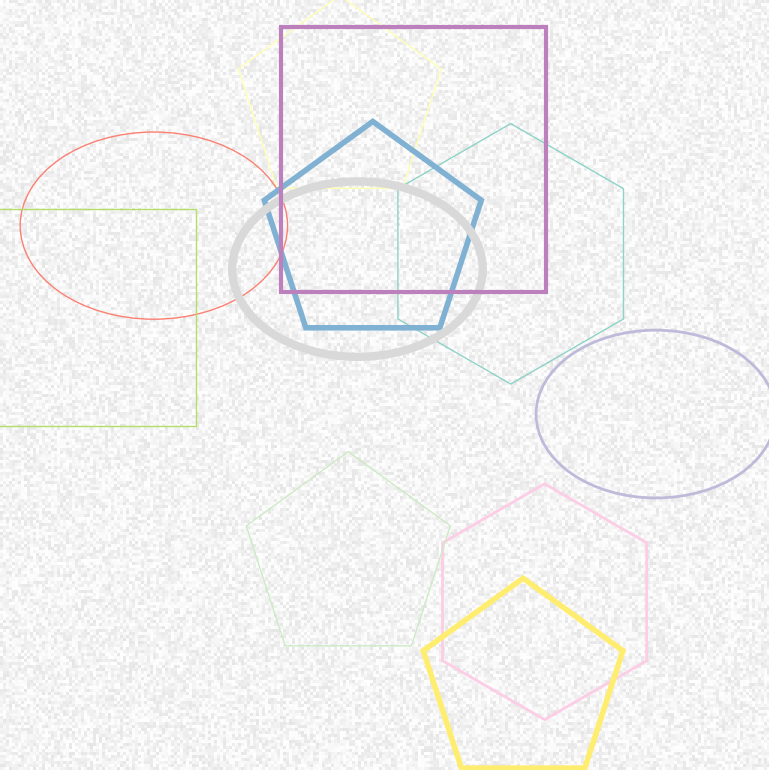[{"shape": "hexagon", "thickness": 0.5, "radius": 0.85, "center": [0.663, 0.67]}, {"shape": "pentagon", "thickness": 0.5, "radius": 0.69, "center": [0.441, 0.867]}, {"shape": "oval", "thickness": 1, "radius": 0.78, "center": [0.852, 0.462]}, {"shape": "oval", "thickness": 0.5, "radius": 0.87, "center": [0.2, 0.707]}, {"shape": "pentagon", "thickness": 2, "radius": 0.74, "center": [0.484, 0.694]}, {"shape": "square", "thickness": 0.5, "radius": 0.7, "center": [0.114, 0.587]}, {"shape": "hexagon", "thickness": 1, "radius": 0.77, "center": [0.707, 0.219]}, {"shape": "oval", "thickness": 3, "radius": 0.81, "center": [0.464, 0.65]}, {"shape": "square", "thickness": 1.5, "radius": 0.86, "center": [0.537, 0.793]}, {"shape": "pentagon", "thickness": 0.5, "radius": 0.7, "center": [0.452, 0.274]}, {"shape": "pentagon", "thickness": 2, "radius": 0.68, "center": [0.679, 0.113]}]